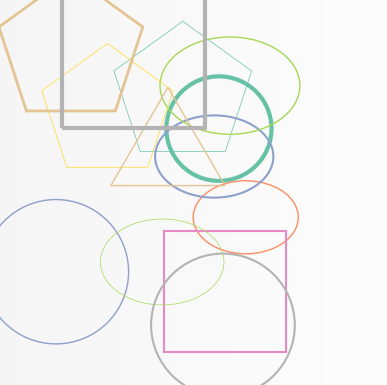[{"shape": "circle", "thickness": 3, "radius": 0.68, "center": [0.565, 0.666]}, {"shape": "pentagon", "thickness": 0.5, "radius": 0.93, "center": [0.472, 0.758]}, {"shape": "oval", "thickness": 1, "radius": 0.68, "center": [0.634, 0.436]}, {"shape": "oval", "thickness": 1.5, "radius": 0.76, "center": [0.553, 0.593]}, {"shape": "circle", "thickness": 1, "radius": 0.94, "center": [0.144, 0.294]}, {"shape": "square", "thickness": 1.5, "radius": 0.79, "center": [0.58, 0.243]}, {"shape": "oval", "thickness": 0.5, "radius": 0.8, "center": [0.419, 0.32]}, {"shape": "oval", "thickness": 1, "radius": 0.9, "center": [0.593, 0.778]}, {"shape": "pentagon", "thickness": 0.5, "radius": 0.89, "center": [0.277, 0.709]}, {"shape": "triangle", "thickness": 1, "radius": 0.85, "center": [0.433, 0.603]}, {"shape": "pentagon", "thickness": 2, "radius": 0.98, "center": [0.183, 0.87]}, {"shape": "square", "thickness": 3, "radius": 0.92, "center": [0.345, 0.852]}, {"shape": "circle", "thickness": 1.5, "radius": 0.93, "center": [0.575, 0.156]}]